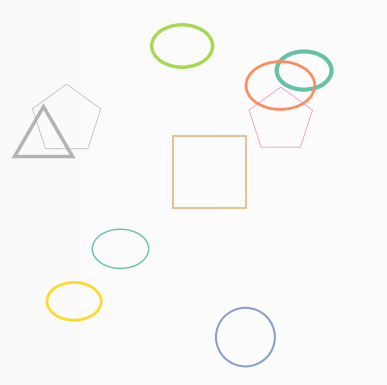[{"shape": "oval", "thickness": 3, "radius": 0.35, "center": [0.785, 0.817]}, {"shape": "oval", "thickness": 1, "radius": 0.36, "center": [0.311, 0.354]}, {"shape": "oval", "thickness": 2, "radius": 0.44, "center": [0.724, 0.778]}, {"shape": "circle", "thickness": 1.5, "radius": 0.38, "center": [0.633, 0.124]}, {"shape": "pentagon", "thickness": 0.5, "radius": 0.43, "center": [0.725, 0.688]}, {"shape": "oval", "thickness": 2.5, "radius": 0.39, "center": [0.47, 0.881]}, {"shape": "oval", "thickness": 2, "radius": 0.35, "center": [0.191, 0.217]}, {"shape": "square", "thickness": 1.5, "radius": 0.47, "center": [0.541, 0.553]}, {"shape": "pentagon", "thickness": 0.5, "radius": 0.46, "center": [0.172, 0.689]}, {"shape": "triangle", "thickness": 2.5, "radius": 0.43, "center": [0.112, 0.637]}]